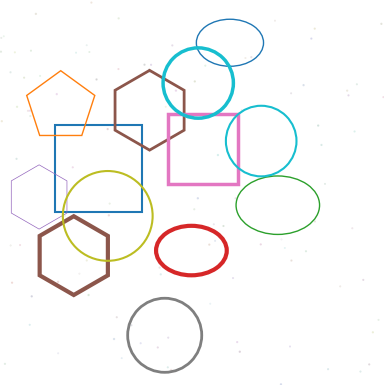[{"shape": "square", "thickness": 1.5, "radius": 0.56, "center": [0.256, 0.563]}, {"shape": "oval", "thickness": 1, "radius": 0.44, "center": [0.597, 0.889]}, {"shape": "pentagon", "thickness": 1, "radius": 0.46, "center": [0.158, 0.723]}, {"shape": "oval", "thickness": 1, "radius": 0.54, "center": [0.722, 0.467]}, {"shape": "oval", "thickness": 3, "radius": 0.46, "center": [0.497, 0.349]}, {"shape": "hexagon", "thickness": 0.5, "radius": 0.42, "center": [0.102, 0.488]}, {"shape": "hexagon", "thickness": 2, "radius": 0.52, "center": [0.389, 0.714]}, {"shape": "hexagon", "thickness": 3, "radius": 0.51, "center": [0.192, 0.336]}, {"shape": "square", "thickness": 2.5, "radius": 0.45, "center": [0.528, 0.614]}, {"shape": "circle", "thickness": 2, "radius": 0.48, "center": [0.428, 0.129]}, {"shape": "circle", "thickness": 1.5, "radius": 0.58, "center": [0.28, 0.439]}, {"shape": "circle", "thickness": 1.5, "radius": 0.46, "center": [0.678, 0.634]}, {"shape": "circle", "thickness": 2.5, "radius": 0.46, "center": [0.515, 0.784]}]